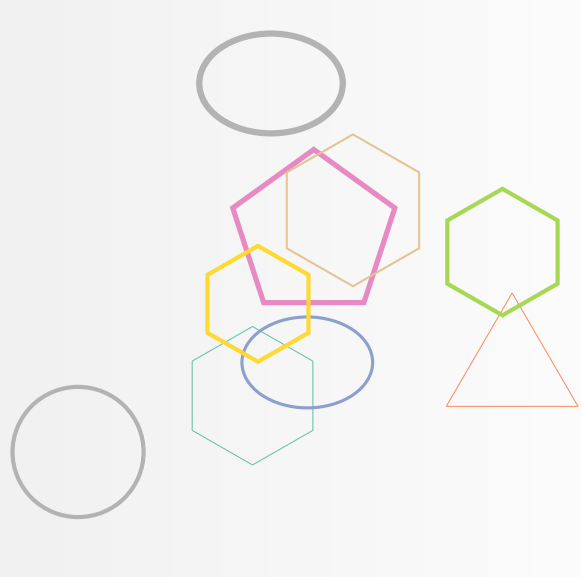[{"shape": "hexagon", "thickness": 0.5, "radius": 0.6, "center": [0.434, 0.314]}, {"shape": "triangle", "thickness": 0.5, "radius": 0.65, "center": [0.881, 0.361]}, {"shape": "oval", "thickness": 1.5, "radius": 0.56, "center": [0.529, 0.372]}, {"shape": "pentagon", "thickness": 2.5, "radius": 0.73, "center": [0.54, 0.594]}, {"shape": "hexagon", "thickness": 2, "radius": 0.55, "center": [0.864, 0.563]}, {"shape": "hexagon", "thickness": 2, "radius": 0.5, "center": [0.444, 0.473]}, {"shape": "hexagon", "thickness": 1, "radius": 0.66, "center": [0.607, 0.635]}, {"shape": "circle", "thickness": 2, "radius": 0.56, "center": [0.134, 0.216]}, {"shape": "oval", "thickness": 3, "radius": 0.62, "center": [0.466, 0.855]}]